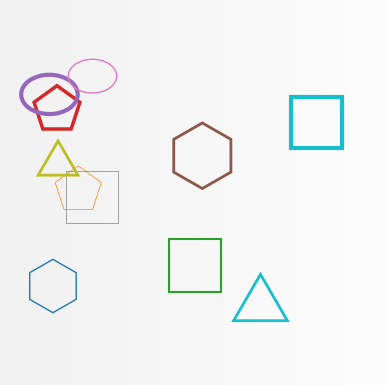[{"shape": "hexagon", "thickness": 1, "radius": 0.35, "center": [0.137, 0.257]}, {"shape": "pentagon", "thickness": 0.5, "radius": 0.31, "center": [0.202, 0.507]}, {"shape": "square", "thickness": 1.5, "radius": 0.34, "center": [0.503, 0.31]}, {"shape": "pentagon", "thickness": 2.5, "radius": 0.31, "center": [0.147, 0.715]}, {"shape": "oval", "thickness": 3, "radius": 0.36, "center": [0.128, 0.755]}, {"shape": "hexagon", "thickness": 2, "radius": 0.43, "center": [0.522, 0.595]}, {"shape": "oval", "thickness": 1, "radius": 0.31, "center": [0.239, 0.802]}, {"shape": "square", "thickness": 0.5, "radius": 0.34, "center": [0.237, 0.488]}, {"shape": "triangle", "thickness": 2, "radius": 0.3, "center": [0.15, 0.575]}, {"shape": "square", "thickness": 3, "radius": 0.33, "center": [0.816, 0.682]}, {"shape": "triangle", "thickness": 2, "radius": 0.4, "center": [0.672, 0.207]}]